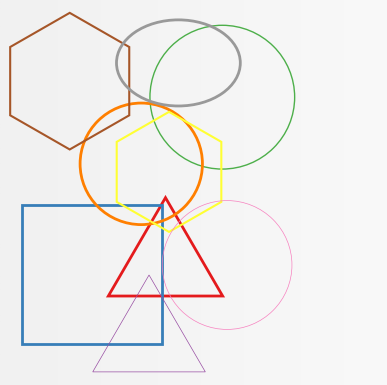[{"shape": "triangle", "thickness": 2, "radius": 0.85, "center": [0.427, 0.316]}, {"shape": "square", "thickness": 2, "radius": 0.9, "center": [0.237, 0.288]}, {"shape": "circle", "thickness": 1, "radius": 0.93, "center": [0.574, 0.748]}, {"shape": "triangle", "thickness": 0.5, "radius": 0.84, "center": [0.385, 0.118]}, {"shape": "circle", "thickness": 2, "radius": 0.79, "center": [0.365, 0.574]}, {"shape": "hexagon", "thickness": 1.5, "radius": 0.78, "center": [0.436, 0.554]}, {"shape": "hexagon", "thickness": 1.5, "radius": 0.89, "center": [0.18, 0.789]}, {"shape": "circle", "thickness": 0.5, "radius": 0.84, "center": [0.586, 0.312]}, {"shape": "oval", "thickness": 2, "radius": 0.8, "center": [0.46, 0.837]}]